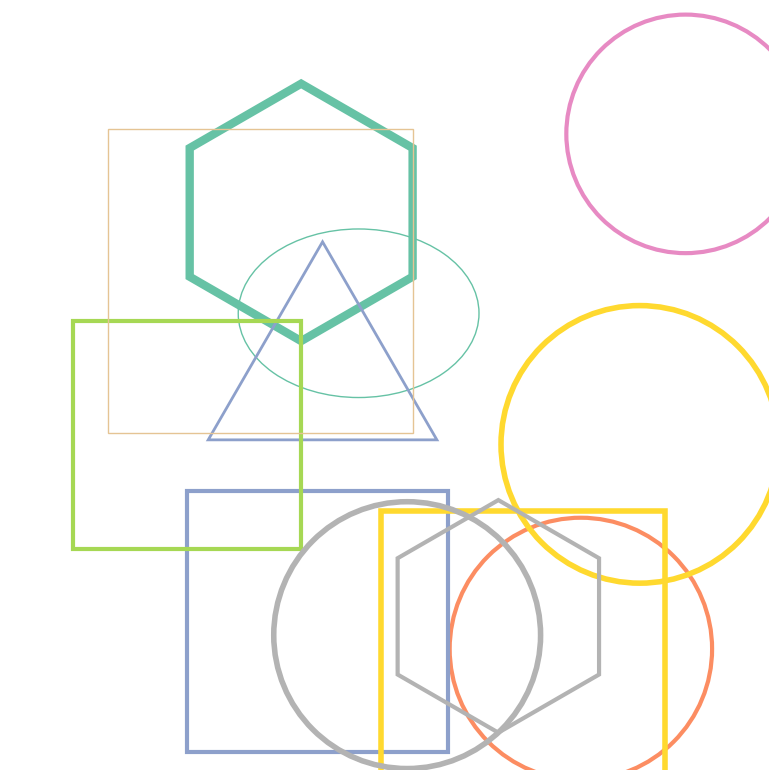[{"shape": "oval", "thickness": 0.5, "radius": 0.78, "center": [0.466, 0.593]}, {"shape": "hexagon", "thickness": 3, "radius": 0.84, "center": [0.391, 0.724]}, {"shape": "circle", "thickness": 1.5, "radius": 0.85, "center": [0.754, 0.157]}, {"shape": "square", "thickness": 1.5, "radius": 0.85, "center": [0.412, 0.193]}, {"shape": "triangle", "thickness": 1, "radius": 0.86, "center": [0.419, 0.514]}, {"shape": "circle", "thickness": 1.5, "radius": 0.77, "center": [0.89, 0.826]}, {"shape": "square", "thickness": 1.5, "radius": 0.74, "center": [0.242, 0.435]}, {"shape": "square", "thickness": 2, "radius": 0.92, "center": [0.679, 0.152]}, {"shape": "circle", "thickness": 2, "radius": 0.9, "center": [0.831, 0.423]}, {"shape": "square", "thickness": 0.5, "radius": 0.99, "center": [0.338, 0.635]}, {"shape": "hexagon", "thickness": 1.5, "radius": 0.76, "center": [0.647, 0.2]}, {"shape": "circle", "thickness": 2, "radius": 0.87, "center": [0.529, 0.175]}]